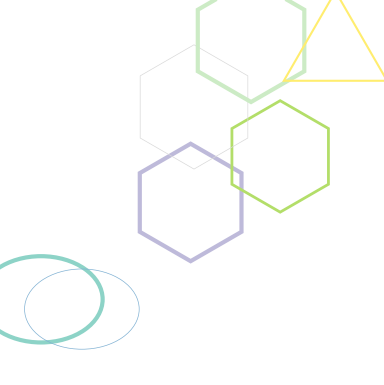[{"shape": "oval", "thickness": 3, "radius": 0.8, "center": [0.107, 0.223]}, {"shape": "hexagon", "thickness": 3, "radius": 0.76, "center": [0.495, 0.474]}, {"shape": "oval", "thickness": 0.5, "radius": 0.74, "center": [0.213, 0.197]}, {"shape": "hexagon", "thickness": 2, "radius": 0.72, "center": [0.728, 0.594]}, {"shape": "hexagon", "thickness": 0.5, "radius": 0.81, "center": [0.504, 0.722]}, {"shape": "hexagon", "thickness": 3, "radius": 0.8, "center": [0.652, 0.895]}, {"shape": "triangle", "thickness": 1.5, "radius": 0.77, "center": [0.871, 0.868]}]